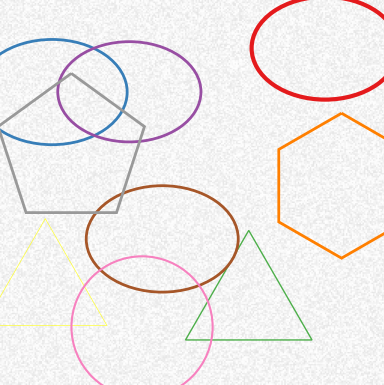[{"shape": "oval", "thickness": 3, "radius": 0.95, "center": [0.844, 0.875]}, {"shape": "oval", "thickness": 2, "radius": 0.98, "center": [0.135, 0.761]}, {"shape": "triangle", "thickness": 1, "radius": 0.95, "center": [0.646, 0.212]}, {"shape": "oval", "thickness": 2, "radius": 0.93, "center": [0.336, 0.762]}, {"shape": "hexagon", "thickness": 2, "radius": 0.94, "center": [0.887, 0.518]}, {"shape": "triangle", "thickness": 0.5, "radius": 0.93, "center": [0.118, 0.247]}, {"shape": "oval", "thickness": 2, "radius": 0.99, "center": [0.421, 0.379]}, {"shape": "circle", "thickness": 1.5, "radius": 0.92, "center": [0.369, 0.151]}, {"shape": "pentagon", "thickness": 2, "radius": 1.0, "center": [0.185, 0.609]}]